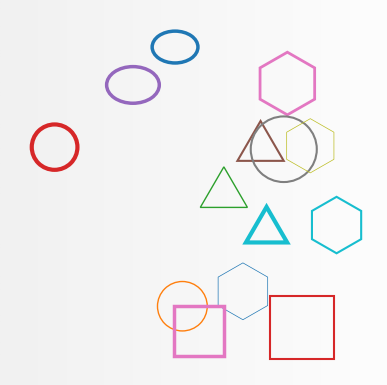[{"shape": "oval", "thickness": 2.5, "radius": 0.3, "center": [0.452, 0.878]}, {"shape": "hexagon", "thickness": 0.5, "radius": 0.37, "center": [0.627, 0.243]}, {"shape": "circle", "thickness": 1, "radius": 0.32, "center": [0.471, 0.205]}, {"shape": "triangle", "thickness": 1, "radius": 0.35, "center": [0.578, 0.496]}, {"shape": "circle", "thickness": 3, "radius": 0.29, "center": [0.141, 0.618]}, {"shape": "square", "thickness": 1.5, "radius": 0.41, "center": [0.779, 0.149]}, {"shape": "oval", "thickness": 2.5, "radius": 0.34, "center": [0.343, 0.779]}, {"shape": "triangle", "thickness": 1.5, "radius": 0.34, "center": [0.672, 0.617]}, {"shape": "hexagon", "thickness": 2, "radius": 0.41, "center": [0.742, 0.783]}, {"shape": "square", "thickness": 2.5, "radius": 0.32, "center": [0.513, 0.14]}, {"shape": "circle", "thickness": 1.5, "radius": 0.43, "center": [0.732, 0.612]}, {"shape": "hexagon", "thickness": 0.5, "radius": 0.35, "center": [0.801, 0.621]}, {"shape": "triangle", "thickness": 3, "radius": 0.31, "center": [0.688, 0.401]}, {"shape": "hexagon", "thickness": 1.5, "radius": 0.37, "center": [0.869, 0.415]}]